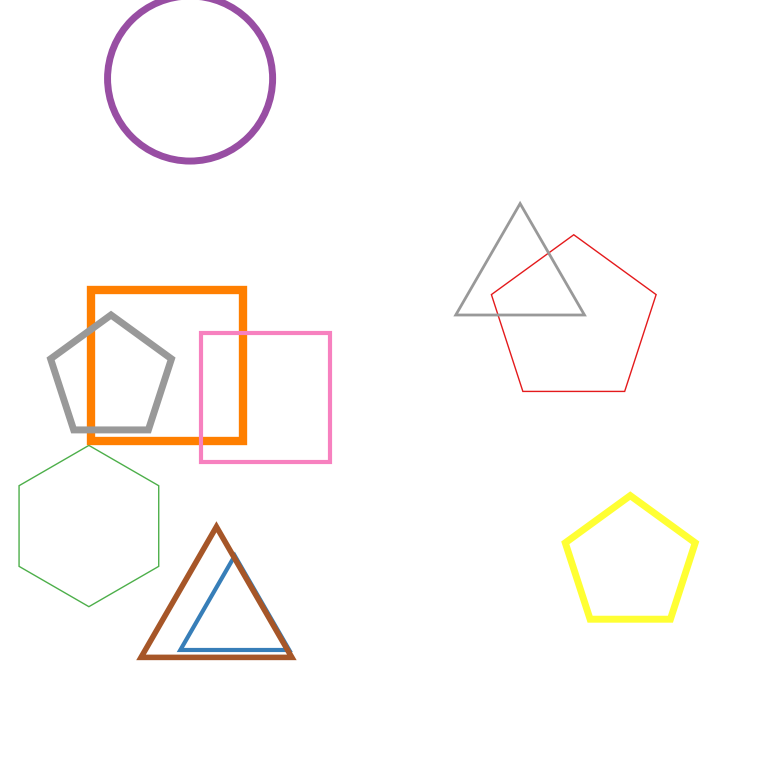[{"shape": "pentagon", "thickness": 0.5, "radius": 0.56, "center": [0.745, 0.583]}, {"shape": "triangle", "thickness": 1.5, "radius": 0.41, "center": [0.305, 0.197]}, {"shape": "hexagon", "thickness": 0.5, "radius": 0.52, "center": [0.115, 0.317]}, {"shape": "circle", "thickness": 2.5, "radius": 0.54, "center": [0.247, 0.898]}, {"shape": "square", "thickness": 3, "radius": 0.49, "center": [0.217, 0.526]}, {"shape": "pentagon", "thickness": 2.5, "radius": 0.44, "center": [0.819, 0.268]}, {"shape": "triangle", "thickness": 2, "radius": 0.57, "center": [0.281, 0.203]}, {"shape": "square", "thickness": 1.5, "radius": 0.42, "center": [0.345, 0.484]}, {"shape": "triangle", "thickness": 1, "radius": 0.48, "center": [0.675, 0.639]}, {"shape": "pentagon", "thickness": 2.5, "radius": 0.41, "center": [0.144, 0.508]}]